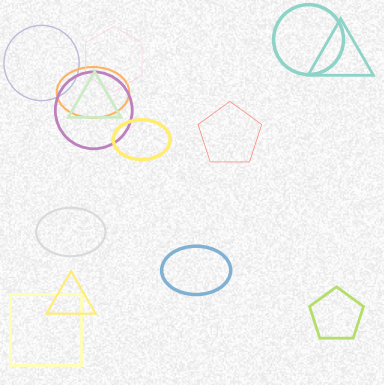[{"shape": "triangle", "thickness": 2, "radius": 0.49, "center": [0.885, 0.853]}, {"shape": "circle", "thickness": 2.5, "radius": 0.45, "center": [0.801, 0.897]}, {"shape": "square", "thickness": 2, "radius": 0.46, "center": [0.117, 0.145]}, {"shape": "circle", "thickness": 1, "radius": 0.49, "center": [0.108, 0.836]}, {"shape": "pentagon", "thickness": 0.5, "radius": 0.43, "center": [0.597, 0.65]}, {"shape": "oval", "thickness": 2.5, "radius": 0.45, "center": [0.51, 0.298]}, {"shape": "oval", "thickness": 1.5, "radius": 0.47, "center": [0.242, 0.76]}, {"shape": "pentagon", "thickness": 2, "radius": 0.37, "center": [0.874, 0.181]}, {"shape": "hexagon", "thickness": 0.5, "radius": 0.42, "center": [0.296, 0.847]}, {"shape": "oval", "thickness": 1.5, "radius": 0.45, "center": [0.184, 0.397]}, {"shape": "circle", "thickness": 2, "radius": 0.5, "center": [0.244, 0.713]}, {"shape": "triangle", "thickness": 2, "radius": 0.4, "center": [0.246, 0.735]}, {"shape": "oval", "thickness": 2.5, "radius": 0.37, "center": [0.368, 0.637]}, {"shape": "triangle", "thickness": 1.5, "radius": 0.37, "center": [0.185, 0.222]}]